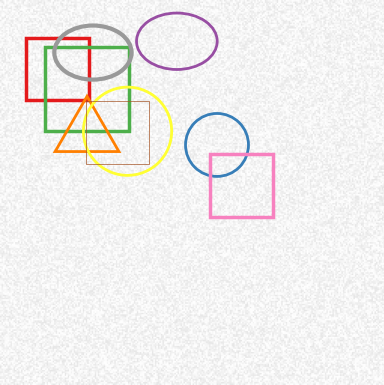[{"shape": "square", "thickness": 2.5, "radius": 0.4, "center": [0.149, 0.82]}, {"shape": "circle", "thickness": 2, "radius": 0.41, "center": [0.564, 0.624]}, {"shape": "square", "thickness": 2.5, "radius": 0.55, "center": [0.226, 0.77]}, {"shape": "oval", "thickness": 2, "radius": 0.52, "center": [0.459, 0.893]}, {"shape": "triangle", "thickness": 2, "radius": 0.48, "center": [0.226, 0.654]}, {"shape": "circle", "thickness": 2, "radius": 0.57, "center": [0.331, 0.659]}, {"shape": "square", "thickness": 0.5, "radius": 0.41, "center": [0.304, 0.655]}, {"shape": "square", "thickness": 2.5, "radius": 0.41, "center": [0.626, 0.518]}, {"shape": "oval", "thickness": 3, "radius": 0.5, "center": [0.241, 0.863]}]